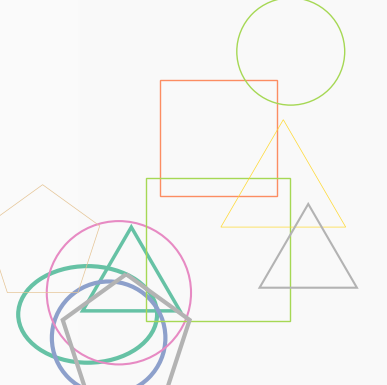[{"shape": "triangle", "thickness": 2.5, "radius": 0.72, "center": [0.339, 0.265]}, {"shape": "oval", "thickness": 3, "radius": 0.9, "center": [0.226, 0.183]}, {"shape": "square", "thickness": 1, "radius": 0.75, "center": [0.565, 0.642]}, {"shape": "circle", "thickness": 3, "radius": 0.73, "center": [0.28, 0.122]}, {"shape": "circle", "thickness": 1.5, "radius": 0.93, "center": [0.307, 0.24]}, {"shape": "circle", "thickness": 1, "radius": 0.7, "center": [0.75, 0.866]}, {"shape": "square", "thickness": 1, "radius": 0.93, "center": [0.563, 0.352]}, {"shape": "triangle", "thickness": 0.5, "radius": 0.93, "center": [0.731, 0.503]}, {"shape": "pentagon", "thickness": 0.5, "radius": 0.77, "center": [0.11, 0.365]}, {"shape": "triangle", "thickness": 1.5, "radius": 0.72, "center": [0.795, 0.325]}, {"shape": "pentagon", "thickness": 3, "radius": 0.86, "center": [0.326, 0.116]}]